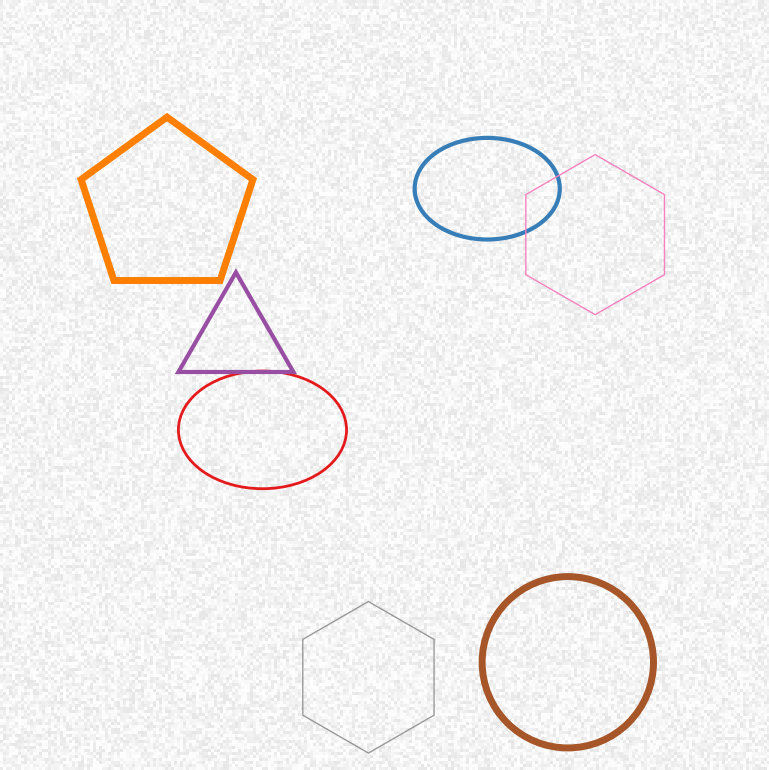[{"shape": "oval", "thickness": 1, "radius": 0.55, "center": [0.341, 0.442]}, {"shape": "oval", "thickness": 1.5, "radius": 0.47, "center": [0.633, 0.755]}, {"shape": "triangle", "thickness": 1.5, "radius": 0.43, "center": [0.306, 0.56]}, {"shape": "pentagon", "thickness": 2.5, "radius": 0.59, "center": [0.217, 0.731]}, {"shape": "circle", "thickness": 2.5, "radius": 0.56, "center": [0.737, 0.14]}, {"shape": "hexagon", "thickness": 0.5, "radius": 0.52, "center": [0.773, 0.695]}, {"shape": "hexagon", "thickness": 0.5, "radius": 0.49, "center": [0.478, 0.12]}]